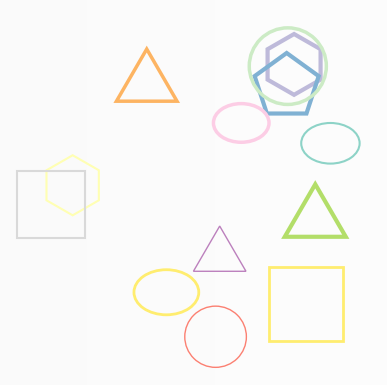[{"shape": "oval", "thickness": 1.5, "radius": 0.38, "center": [0.853, 0.628]}, {"shape": "hexagon", "thickness": 1.5, "radius": 0.39, "center": [0.188, 0.519]}, {"shape": "hexagon", "thickness": 3, "radius": 0.39, "center": [0.759, 0.833]}, {"shape": "circle", "thickness": 1, "radius": 0.4, "center": [0.556, 0.125]}, {"shape": "pentagon", "thickness": 3, "radius": 0.43, "center": [0.74, 0.775]}, {"shape": "triangle", "thickness": 2.5, "radius": 0.45, "center": [0.379, 0.782]}, {"shape": "triangle", "thickness": 3, "radius": 0.45, "center": [0.814, 0.43]}, {"shape": "oval", "thickness": 2.5, "radius": 0.36, "center": [0.623, 0.681]}, {"shape": "square", "thickness": 1.5, "radius": 0.43, "center": [0.131, 0.469]}, {"shape": "triangle", "thickness": 1, "radius": 0.39, "center": [0.567, 0.335]}, {"shape": "circle", "thickness": 2.5, "radius": 0.5, "center": [0.743, 0.828]}, {"shape": "oval", "thickness": 2, "radius": 0.42, "center": [0.429, 0.241]}, {"shape": "square", "thickness": 2, "radius": 0.48, "center": [0.79, 0.21]}]